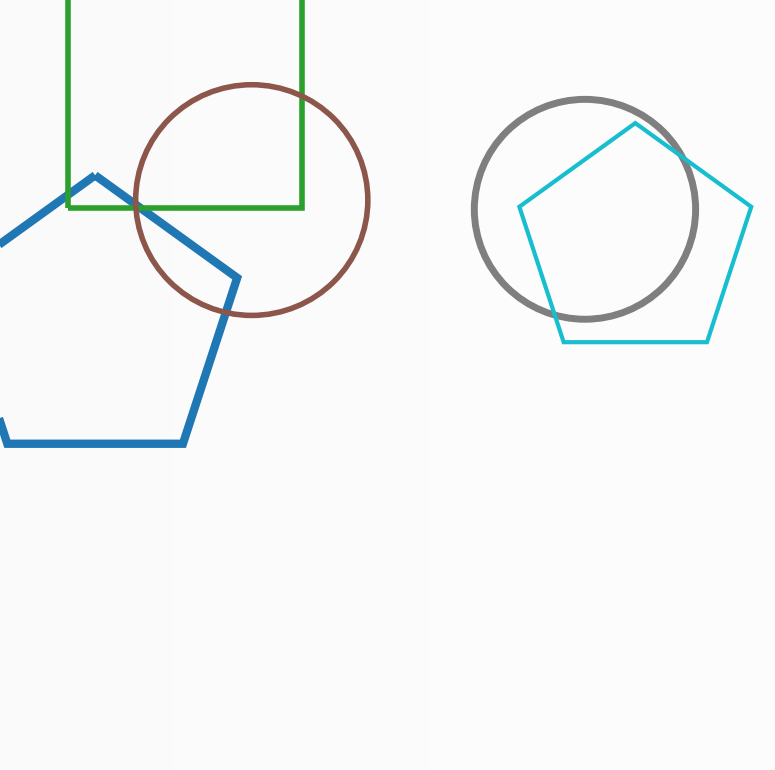[{"shape": "pentagon", "thickness": 3, "radius": 0.96, "center": [0.123, 0.58]}, {"shape": "square", "thickness": 2, "radius": 0.76, "center": [0.239, 0.881]}, {"shape": "circle", "thickness": 2, "radius": 0.75, "center": [0.325, 0.74]}, {"shape": "circle", "thickness": 2.5, "radius": 0.71, "center": [0.755, 0.728]}, {"shape": "pentagon", "thickness": 1.5, "radius": 0.79, "center": [0.82, 0.683]}]